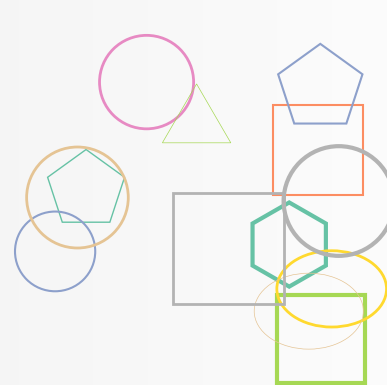[{"shape": "hexagon", "thickness": 3, "radius": 0.55, "center": [0.746, 0.365]}, {"shape": "pentagon", "thickness": 1, "radius": 0.52, "center": [0.222, 0.507]}, {"shape": "square", "thickness": 1.5, "radius": 0.58, "center": [0.821, 0.61]}, {"shape": "pentagon", "thickness": 1.5, "radius": 0.57, "center": [0.827, 0.772]}, {"shape": "circle", "thickness": 1.5, "radius": 0.52, "center": [0.142, 0.347]}, {"shape": "circle", "thickness": 2, "radius": 0.61, "center": [0.378, 0.787]}, {"shape": "triangle", "thickness": 0.5, "radius": 0.51, "center": [0.507, 0.68]}, {"shape": "square", "thickness": 3, "radius": 0.57, "center": [0.828, 0.119]}, {"shape": "oval", "thickness": 2, "radius": 0.71, "center": [0.856, 0.25]}, {"shape": "circle", "thickness": 2, "radius": 0.66, "center": [0.2, 0.487]}, {"shape": "oval", "thickness": 0.5, "radius": 0.7, "center": [0.797, 0.192]}, {"shape": "square", "thickness": 2, "radius": 0.72, "center": [0.59, 0.355]}, {"shape": "circle", "thickness": 3, "radius": 0.71, "center": [0.874, 0.478]}]